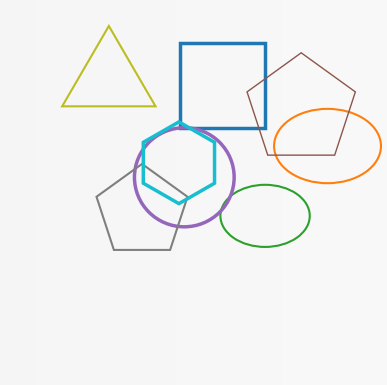[{"shape": "square", "thickness": 2.5, "radius": 0.55, "center": [0.574, 0.779]}, {"shape": "oval", "thickness": 1.5, "radius": 0.69, "center": [0.845, 0.621]}, {"shape": "oval", "thickness": 1.5, "radius": 0.58, "center": [0.684, 0.439]}, {"shape": "circle", "thickness": 2.5, "radius": 0.64, "center": [0.476, 0.54]}, {"shape": "pentagon", "thickness": 1, "radius": 0.73, "center": [0.777, 0.716]}, {"shape": "pentagon", "thickness": 1.5, "radius": 0.62, "center": [0.366, 0.451]}, {"shape": "triangle", "thickness": 1.5, "radius": 0.7, "center": [0.281, 0.793]}, {"shape": "hexagon", "thickness": 2.5, "radius": 0.53, "center": [0.462, 0.577]}]